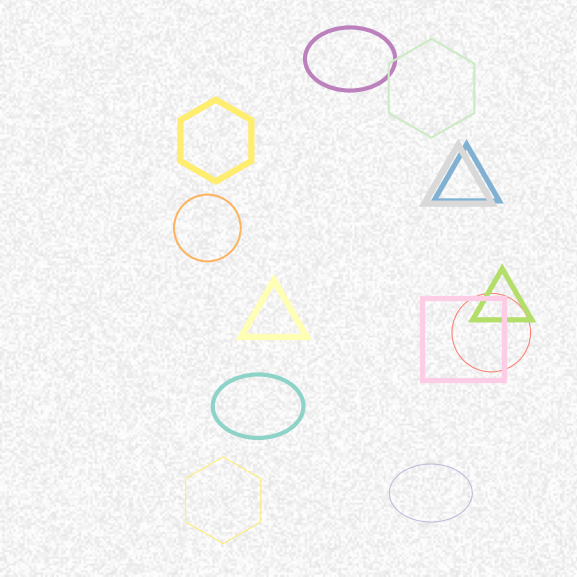[{"shape": "oval", "thickness": 2, "radius": 0.39, "center": [0.447, 0.296]}, {"shape": "triangle", "thickness": 3, "radius": 0.33, "center": [0.474, 0.448]}, {"shape": "oval", "thickness": 0.5, "radius": 0.36, "center": [0.746, 0.145]}, {"shape": "circle", "thickness": 0.5, "radius": 0.34, "center": [0.851, 0.423]}, {"shape": "triangle", "thickness": 2.5, "radius": 0.33, "center": [0.808, 0.684]}, {"shape": "circle", "thickness": 1, "radius": 0.29, "center": [0.359, 0.604]}, {"shape": "triangle", "thickness": 2.5, "radius": 0.3, "center": [0.87, 0.475]}, {"shape": "square", "thickness": 2.5, "radius": 0.35, "center": [0.802, 0.411]}, {"shape": "triangle", "thickness": 3, "radius": 0.34, "center": [0.793, 0.681]}, {"shape": "oval", "thickness": 2, "radius": 0.39, "center": [0.606, 0.897]}, {"shape": "hexagon", "thickness": 1, "radius": 0.43, "center": [0.747, 0.846]}, {"shape": "hexagon", "thickness": 3, "radius": 0.35, "center": [0.374, 0.756]}, {"shape": "hexagon", "thickness": 0.5, "radius": 0.38, "center": [0.387, 0.133]}]